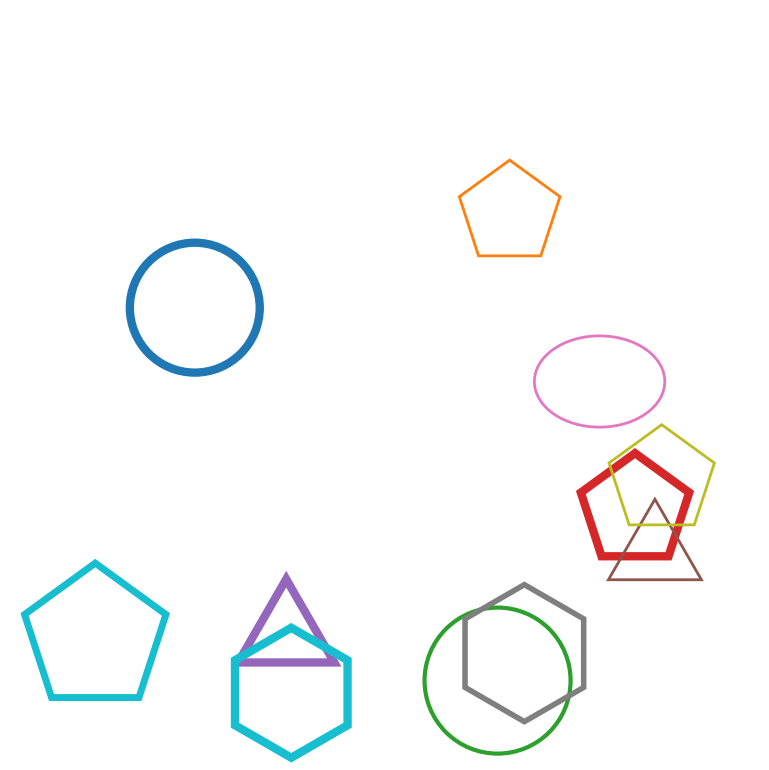[{"shape": "circle", "thickness": 3, "radius": 0.42, "center": [0.253, 0.6]}, {"shape": "pentagon", "thickness": 1, "radius": 0.34, "center": [0.662, 0.723]}, {"shape": "circle", "thickness": 1.5, "radius": 0.47, "center": [0.646, 0.116]}, {"shape": "pentagon", "thickness": 3, "radius": 0.37, "center": [0.825, 0.337]}, {"shape": "triangle", "thickness": 3, "radius": 0.36, "center": [0.372, 0.176]}, {"shape": "triangle", "thickness": 1, "radius": 0.35, "center": [0.851, 0.282]}, {"shape": "oval", "thickness": 1, "radius": 0.42, "center": [0.779, 0.505]}, {"shape": "hexagon", "thickness": 2, "radius": 0.44, "center": [0.681, 0.152]}, {"shape": "pentagon", "thickness": 1, "radius": 0.36, "center": [0.859, 0.377]}, {"shape": "pentagon", "thickness": 2.5, "radius": 0.48, "center": [0.124, 0.172]}, {"shape": "hexagon", "thickness": 3, "radius": 0.42, "center": [0.378, 0.1]}]